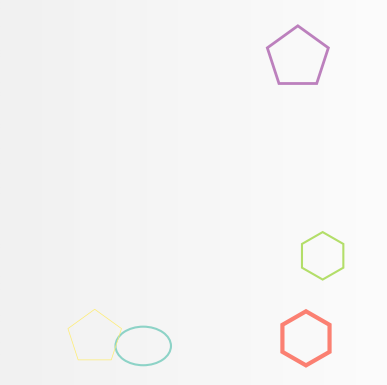[{"shape": "oval", "thickness": 1.5, "radius": 0.36, "center": [0.37, 0.101]}, {"shape": "hexagon", "thickness": 3, "radius": 0.35, "center": [0.79, 0.121]}, {"shape": "hexagon", "thickness": 1.5, "radius": 0.31, "center": [0.833, 0.336]}, {"shape": "pentagon", "thickness": 2, "radius": 0.41, "center": [0.769, 0.85]}, {"shape": "pentagon", "thickness": 0.5, "radius": 0.36, "center": [0.244, 0.124]}]